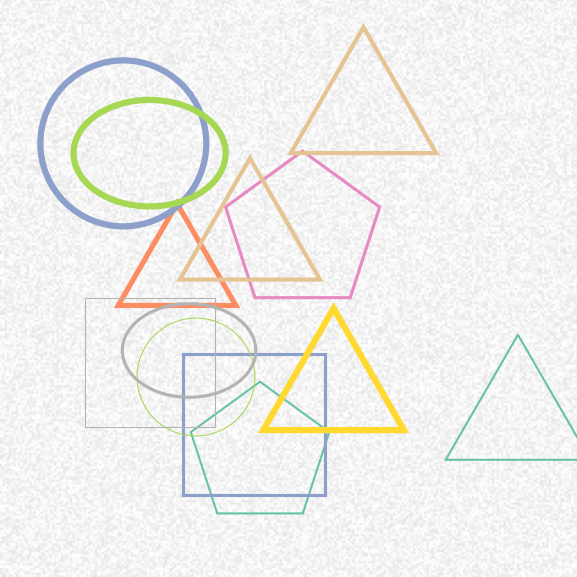[{"shape": "pentagon", "thickness": 1, "radius": 0.63, "center": [0.45, 0.212]}, {"shape": "triangle", "thickness": 1, "radius": 0.72, "center": [0.897, 0.275]}, {"shape": "triangle", "thickness": 2.5, "radius": 0.59, "center": [0.307, 0.529]}, {"shape": "square", "thickness": 1.5, "radius": 0.61, "center": [0.44, 0.264]}, {"shape": "circle", "thickness": 3, "radius": 0.72, "center": [0.214, 0.751]}, {"shape": "pentagon", "thickness": 1.5, "radius": 0.7, "center": [0.524, 0.597]}, {"shape": "circle", "thickness": 0.5, "radius": 0.51, "center": [0.339, 0.346]}, {"shape": "oval", "thickness": 3, "radius": 0.66, "center": [0.259, 0.734]}, {"shape": "triangle", "thickness": 3, "radius": 0.7, "center": [0.578, 0.325]}, {"shape": "triangle", "thickness": 2, "radius": 0.73, "center": [0.629, 0.807]}, {"shape": "triangle", "thickness": 2, "radius": 0.7, "center": [0.433, 0.585]}, {"shape": "square", "thickness": 0.5, "radius": 0.56, "center": [0.261, 0.371]}, {"shape": "oval", "thickness": 1.5, "radius": 0.58, "center": [0.327, 0.392]}]